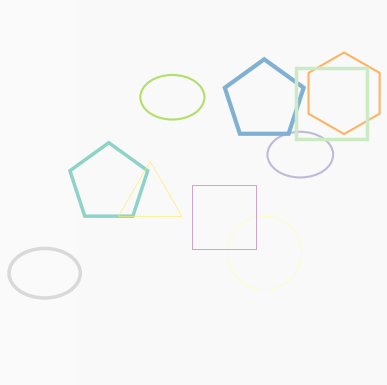[{"shape": "pentagon", "thickness": 2.5, "radius": 0.53, "center": [0.281, 0.524]}, {"shape": "circle", "thickness": 0.5, "radius": 0.48, "center": [0.683, 0.343]}, {"shape": "oval", "thickness": 1.5, "radius": 0.42, "center": [0.775, 0.598]}, {"shape": "pentagon", "thickness": 3, "radius": 0.53, "center": [0.682, 0.739]}, {"shape": "hexagon", "thickness": 1.5, "radius": 0.53, "center": [0.888, 0.758]}, {"shape": "oval", "thickness": 1.5, "radius": 0.41, "center": [0.445, 0.747]}, {"shape": "oval", "thickness": 2.5, "radius": 0.46, "center": [0.115, 0.29]}, {"shape": "square", "thickness": 0.5, "radius": 0.42, "center": [0.579, 0.437]}, {"shape": "square", "thickness": 2.5, "radius": 0.46, "center": [0.856, 0.732]}, {"shape": "triangle", "thickness": 0.5, "radius": 0.47, "center": [0.388, 0.486]}]